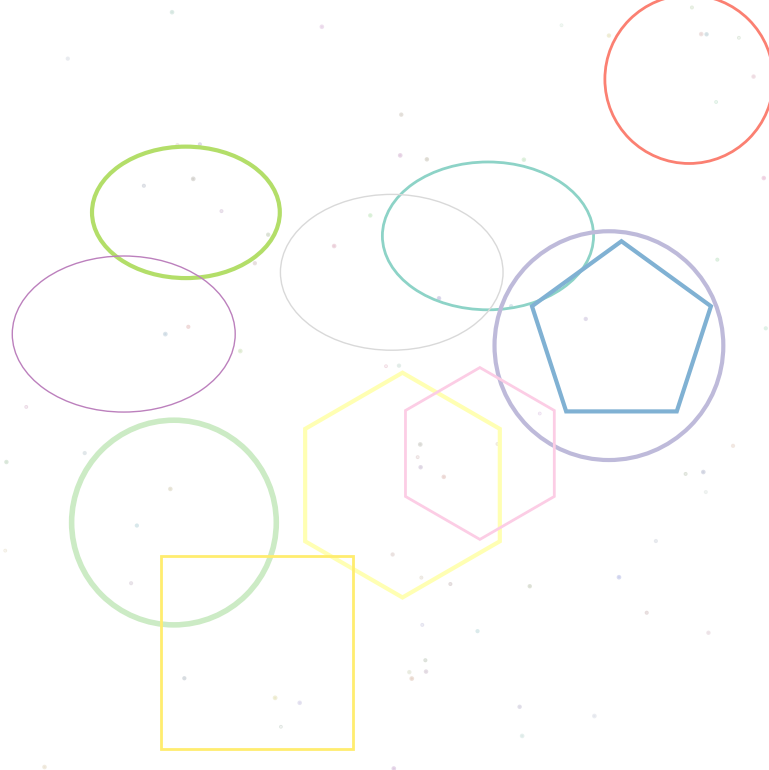[{"shape": "oval", "thickness": 1, "radius": 0.69, "center": [0.634, 0.694]}, {"shape": "hexagon", "thickness": 1.5, "radius": 0.73, "center": [0.523, 0.37]}, {"shape": "circle", "thickness": 1.5, "radius": 0.74, "center": [0.791, 0.551]}, {"shape": "circle", "thickness": 1, "radius": 0.55, "center": [0.895, 0.897]}, {"shape": "pentagon", "thickness": 1.5, "radius": 0.61, "center": [0.807, 0.565]}, {"shape": "oval", "thickness": 1.5, "radius": 0.61, "center": [0.241, 0.724]}, {"shape": "hexagon", "thickness": 1, "radius": 0.56, "center": [0.623, 0.411]}, {"shape": "oval", "thickness": 0.5, "radius": 0.72, "center": [0.509, 0.646]}, {"shape": "oval", "thickness": 0.5, "radius": 0.72, "center": [0.161, 0.566]}, {"shape": "circle", "thickness": 2, "radius": 0.66, "center": [0.226, 0.321]}, {"shape": "square", "thickness": 1, "radius": 0.62, "center": [0.334, 0.153]}]